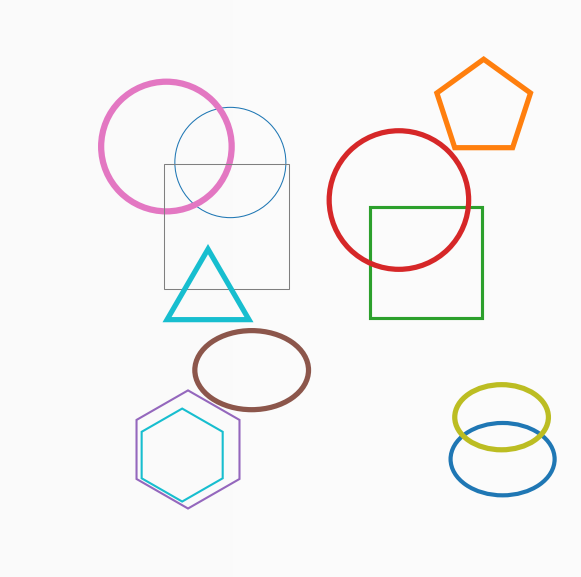[{"shape": "circle", "thickness": 0.5, "radius": 0.48, "center": [0.396, 0.718]}, {"shape": "oval", "thickness": 2, "radius": 0.45, "center": [0.865, 0.204]}, {"shape": "pentagon", "thickness": 2.5, "radius": 0.42, "center": [0.832, 0.812]}, {"shape": "square", "thickness": 1.5, "radius": 0.48, "center": [0.733, 0.545]}, {"shape": "circle", "thickness": 2.5, "radius": 0.6, "center": [0.686, 0.653]}, {"shape": "hexagon", "thickness": 1, "radius": 0.51, "center": [0.323, 0.221]}, {"shape": "oval", "thickness": 2.5, "radius": 0.49, "center": [0.433, 0.358]}, {"shape": "circle", "thickness": 3, "radius": 0.56, "center": [0.286, 0.745]}, {"shape": "square", "thickness": 0.5, "radius": 0.54, "center": [0.39, 0.607]}, {"shape": "oval", "thickness": 2.5, "radius": 0.4, "center": [0.863, 0.277]}, {"shape": "triangle", "thickness": 2.5, "radius": 0.41, "center": [0.358, 0.486]}, {"shape": "hexagon", "thickness": 1, "radius": 0.4, "center": [0.313, 0.211]}]